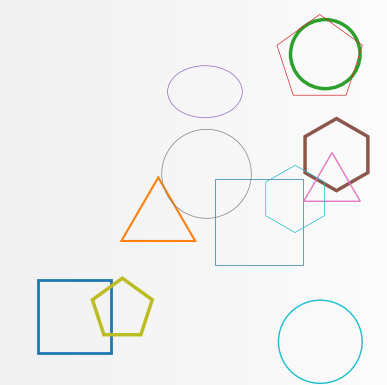[{"shape": "square", "thickness": 2, "radius": 0.47, "center": [0.193, 0.177]}, {"shape": "square", "thickness": 0.5, "radius": 0.56, "center": [0.668, 0.423]}, {"shape": "triangle", "thickness": 1.5, "radius": 0.55, "center": [0.408, 0.429]}, {"shape": "circle", "thickness": 2.5, "radius": 0.45, "center": [0.839, 0.859]}, {"shape": "pentagon", "thickness": 0.5, "radius": 0.58, "center": [0.825, 0.846]}, {"shape": "oval", "thickness": 0.5, "radius": 0.48, "center": [0.529, 0.762]}, {"shape": "hexagon", "thickness": 2.5, "radius": 0.47, "center": [0.868, 0.598]}, {"shape": "triangle", "thickness": 1, "radius": 0.42, "center": [0.857, 0.519]}, {"shape": "circle", "thickness": 0.5, "radius": 0.58, "center": [0.533, 0.549]}, {"shape": "pentagon", "thickness": 2.5, "radius": 0.41, "center": [0.316, 0.196]}, {"shape": "circle", "thickness": 1, "radius": 0.54, "center": [0.827, 0.112]}, {"shape": "hexagon", "thickness": 0.5, "radius": 0.44, "center": [0.761, 0.483]}]